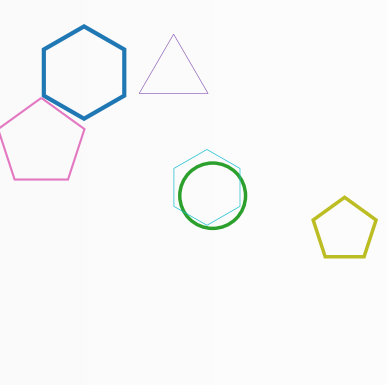[{"shape": "hexagon", "thickness": 3, "radius": 0.6, "center": [0.217, 0.812]}, {"shape": "circle", "thickness": 2.5, "radius": 0.42, "center": [0.549, 0.492]}, {"shape": "triangle", "thickness": 0.5, "radius": 0.51, "center": [0.448, 0.809]}, {"shape": "pentagon", "thickness": 1.5, "radius": 0.59, "center": [0.107, 0.628]}, {"shape": "pentagon", "thickness": 2.5, "radius": 0.43, "center": [0.889, 0.402]}, {"shape": "hexagon", "thickness": 0.5, "radius": 0.49, "center": [0.534, 0.513]}]